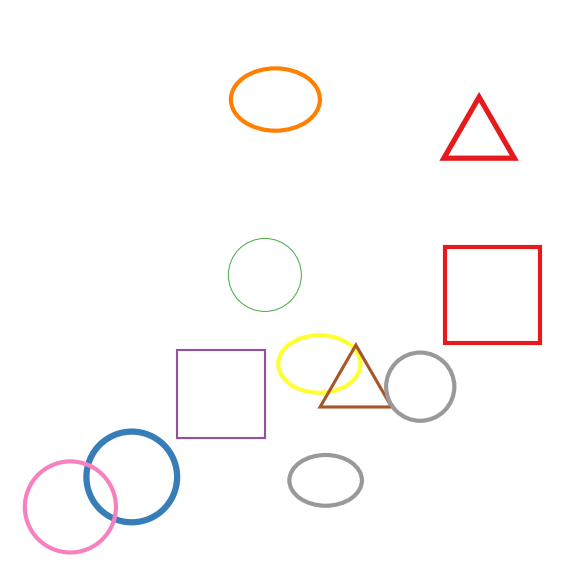[{"shape": "square", "thickness": 2, "radius": 0.41, "center": [0.853, 0.488]}, {"shape": "triangle", "thickness": 2.5, "radius": 0.35, "center": [0.83, 0.76]}, {"shape": "circle", "thickness": 3, "radius": 0.39, "center": [0.228, 0.173]}, {"shape": "circle", "thickness": 0.5, "radius": 0.32, "center": [0.459, 0.523]}, {"shape": "square", "thickness": 1, "radius": 0.38, "center": [0.382, 0.316]}, {"shape": "oval", "thickness": 2, "radius": 0.39, "center": [0.477, 0.827]}, {"shape": "oval", "thickness": 2, "radius": 0.36, "center": [0.553, 0.369]}, {"shape": "triangle", "thickness": 1.5, "radius": 0.36, "center": [0.616, 0.33]}, {"shape": "circle", "thickness": 2, "radius": 0.39, "center": [0.122, 0.121]}, {"shape": "oval", "thickness": 2, "radius": 0.31, "center": [0.564, 0.167]}, {"shape": "circle", "thickness": 2, "radius": 0.3, "center": [0.728, 0.33]}]